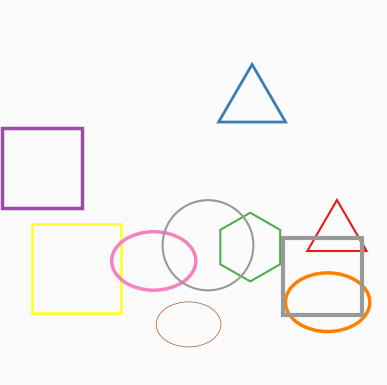[{"shape": "triangle", "thickness": 1.5, "radius": 0.44, "center": [0.87, 0.392]}, {"shape": "triangle", "thickness": 2, "radius": 0.5, "center": [0.651, 0.733]}, {"shape": "hexagon", "thickness": 1.5, "radius": 0.45, "center": [0.646, 0.358]}, {"shape": "square", "thickness": 2.5, "radius": 0.52, "center": [0.108, 0.565]}, {"shape": "oval", "thickness": 2.5, "radius": 0.54, "center": [0.846, 0.215]}, {"shape": "square", "thickness": 2, "radius": 0.58, "center": [0.197, 0.303]}, {"shape": "oval", "thickness": 0.5, "radius": 0.42, "center": [0.487, 0.157]}, {"shape": "oval", "thickness": 2.5, "radius": 0.54, "center": [0.397, 0.322]}, {"shape": "circle", "thickness": 1.5, "radius": 0.59, "center": [0.537, 0.363]}, {"shape": "square", "thickness": 3, "radius": 0.51, "center": [0.832, 0.282]}]